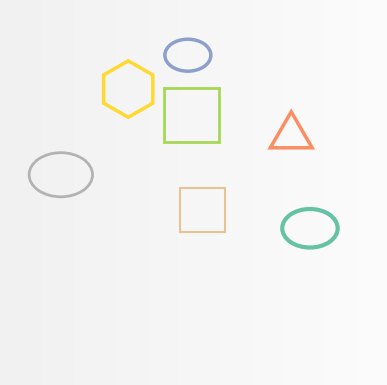[{"shape": "oval", "thickness": 3, "radius": 0.36, "center": [0.8, 0.407]}, {"shape": "triangle", "thickness": 2.5, "radius": 0.31, "center": [0.752, 0.647]}, {"shape": "oval", "thickness": 2.5, "radius": 0.3, "center": [0.485, 0.857]}, {"shape": "square", "thickness": 2, "radius": 0.35, "center": [0.494, 0.702]}, {"shape": "hexagon", "thickness": 2.5, "radius": 0.37, "center": [0.331, 0.769]}, {"shape": "square", "thickness": 1.5, "radius": 0.29, "center": [0.522, 0.454]}, {"shape": "oval", "thickness": 2, "radius": 0.41, "center": [0.157, 0.546]}]